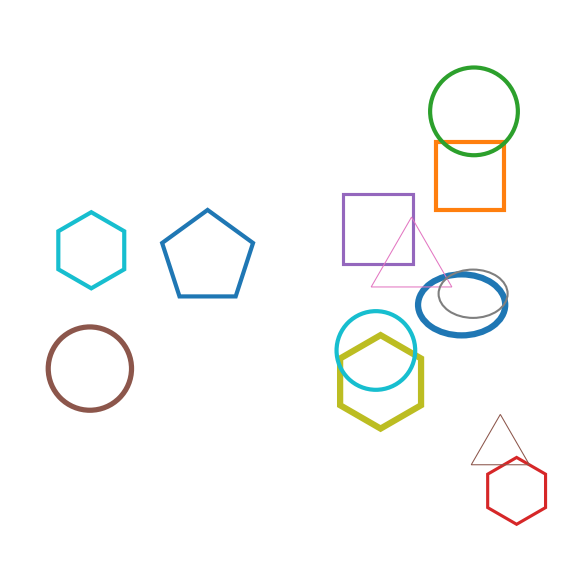[{"shape": "pentagon", "thickness": 2, "radius": 0.41, "center": [0.359, 0.553]}, {"shape": "oval", "thickness": 3, "radius": 0.38, "center": [0.799, 0.471]}, {"shape": "square", "thickness": 2, "radius": 0.29, "center": [0.814, 0.694]}, {"shape": "circle", "thickness": 2, "radius": 0.38, "center": [0.821, 0.806]}, {"shape": "hexagon", "thickness": 1.5, "radius": 0.29, "center": [0.895, 0.149]}, {"shape": "square", "thickness": 1.5, "radius": 0.3, "center": [0.655, 0.603]}, {"shape": "triangle", "thickness": 0.5, "radius": 0.29, "center": [0.866, 0.223]}, {"shape": "circle", "thickness": 2.5, "radius": 0.36, "center": [0.156, 0.361]}, {"shape": "triangle", "thickness": 0.5, "radius": 0.4, "center": [0.713, 0.543]}, {"shape": "oval", "thickness": 1, "radius": 0.3, "center": [0.819, 0.49]}, {"shape": "hexagon", "thickness": 3, "radius": 0.4, "center": [0.659, 0.338]}, {"shape": "hexagon", "thickness": 2, "radius": 0.33, "center": [0.158, 0.566]}, {"shape": "circle", "thickness": 2, "radius": 0.34, "center": [0.651, 0.392]}]